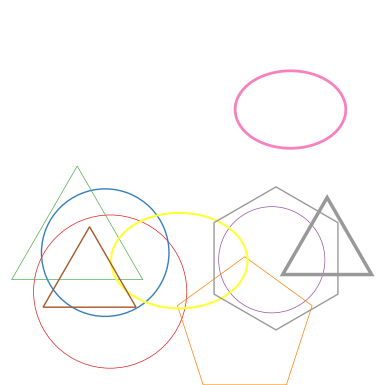[{"shape": "circle", "thickness": 0.5, "radius": 0.99, "center": [0.286, 0.243]}, {"shape": "circle", "thickness": 1, "radius": 0.83, "center": [0.273, 0.344]}, {"shape": "triangle", "thickness": 0.5, "radius": 0.98, "center": [0.201, 0.372]}, {"shape": "circle", "thickness": 0.5, "radius": 0.69, "center": [0.706, 0.325]}, {"shape": "pentagon", "thickness": 0.5, "radius": 0.92, "center": [0.636, 0.149]}, {"shape": "oval", "thickness": 1.5, "radius": 0.89, "center": [0.466, 0.323]}, {"shape": "triangle", "thickness": 1, "radius": 0.7, "center": [0.233, 0.272]}, {"shape": "oval", "thickness": 2, "radius": 0.72, "center": [0.754, 0.715]}, {"shape": "hexagon", "thickness": 1, "radius": 0.93, "center": [0.717, 0.329]}, {"shape": "triangle", "thickness": 2.5, "radius": 0.67, "center": [0.85, 0.354]}]